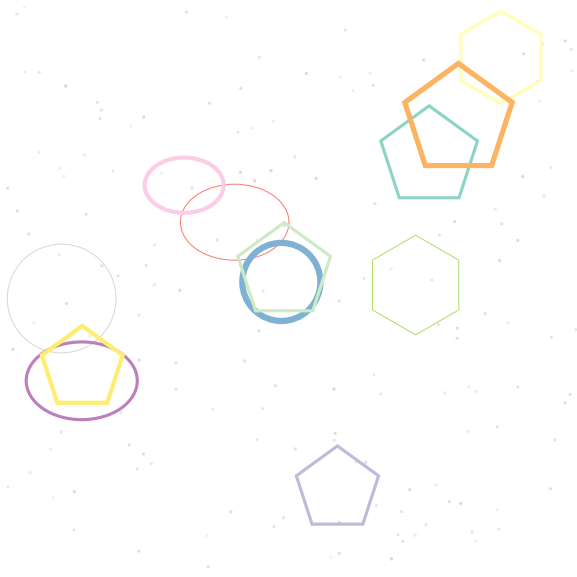[{"shape": "pentagon", "thickness": 1.5, "radius": 0.44, "center": [0.743, 0.728]}, {"shape": "hexagon", "thickness": 1.5, "radius": 0.4, "center": [0.867, 0.9]}, {"shape": "pentagon", "thickness": 1.5, "radius": 0.37, "center": [0.584, 0.152]}, {"shape": "oval", "thickness": 0.5, "radius": 0.47, "center": [0.406, 0.614]}, {"shape": "circle", "thickness": 3, "radius": 0.34, "center": [0.487, 0.511]}, {"shape": "pentagon", "thickness": 2.5, "radius": 0.49, "center": [0.794, 0.792]}, {"shape": "hexagon", "thickness": 0.5, "radius": 0.43, "center": [0.72, 0.506]}, {"shape": "oval", "thickness": 2, "radius": 0.34, "center": [0.319, 0.678]}, {"shape": "circle", "thickness": 0.5, "radius": 0.47, "center": [0.107, 0.482]}, {"shape": "oval", "thickness": 1.5, "radius": 0.48, "center": [0.142, 0.34]}, {"shape": "pentagon", "thickness": 1.5, "radius": 0.42, "center": [0.492, 0.529]}, {"shape": "pentagon", "thickness": 2, "radius": 0.37, "center": [0.142, 0.361]}]